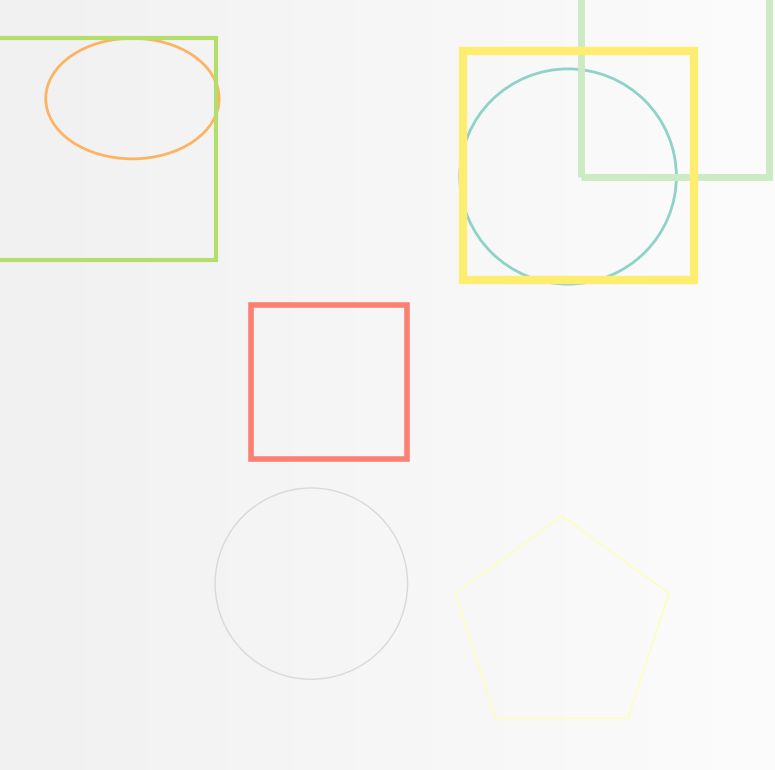[{"shape": "circle", "thickness": 1, "radius": 0.7, "center": [0.733, 0.771]}, {"shape": "pentagon", "thickness": 0.5, "radius": 0.73, "center": [0.725, 0.185]}, {"shape": "square", "thickness": 2, "radius": 0.5, "center": [0.424, 0.504]}, {"shape": "oval", "thickness": 1, "radius": 0.56, "center": [0.171, 0.872]}, {"shape": "square", "thickness": 1.5, "radius": 0.72, "center": [0.135, 0.806]}, {"shape": "circle", "thickness": 0.5, "radius": 0.62, "center": [0.402, 0.242]}, {"shape": "square", "thickness": 2.5, "radius": 0.61, "center": [0.871, 0.892]}, {"shape": "square", "thickness": 3, "radius": 0.74, "center": [0.747, 0.785]}]